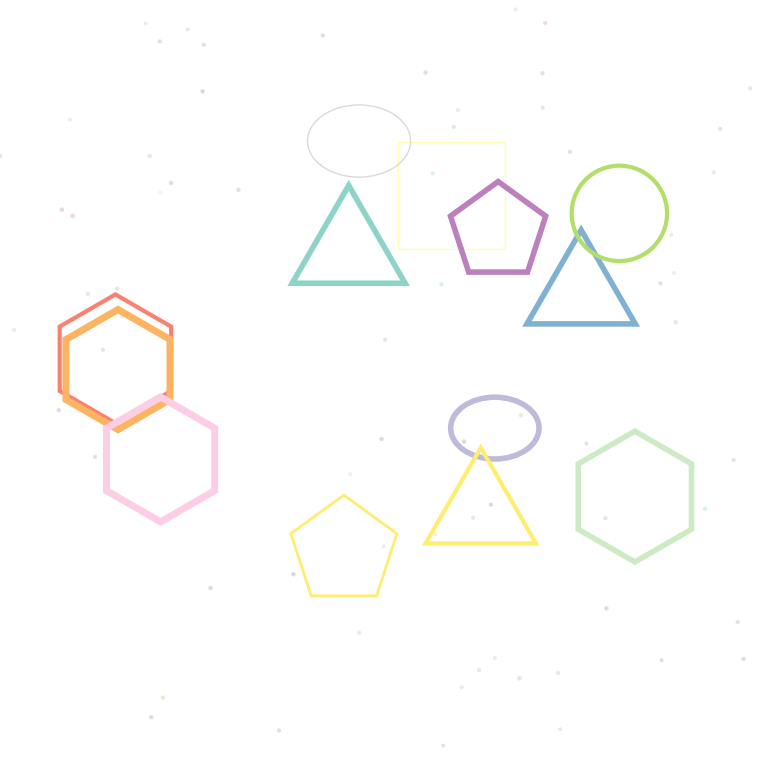[{"shape": "triangle", "thickness": 2, "radius": 0.42, "center": [0.453, 0.674]}, {"shape": "square", "thickness": 0.5, "radius": 0.35, "center": [0.587, 0.746]}, {"shape": "oval", "thickness": 2, "radius": 0.29, "center": [0.643, 0.444]}, {"shape": "hexagon", "thickness": 1.5, "radius": 0.42, "center": [0.15, 0.534]}, {"shape": "triangle", "thickness": 2, "radius": 0.41, "center": [0.755, 0.62]}, {"shape": "hexagon", "thickness": 2.5, "radius": 0.39, "center": [0.153, 0.52]}, {"shape": "circle", "thickness": 1.5, "radius": 0.31, "center": [0.804, 0.723]}, {"shape": "hexagon", "thickness": 2.5, "radius": 0.41, "center": [0.209, 0.403]}, {"shape": "oval", "thickness": 0.5, "radius": 0.33, "center": [0.466, 0.817]}, {"shape": "pentagon", "thickness": 2, "radius": 0.32, "center": [0.647, 0.699]}, {"shape": "hexagon", "thickness": 2, "radius": 0.42, "center": [0.825, 0.355]}, {"shape": "triangle", "thickness": 1.5, "radius": 0.41, "center": [0.624, 0.336]}, {"shape": "pentagon", "thickness": 1, "radius": 0.36, "center": [0.447, 0.285]}]